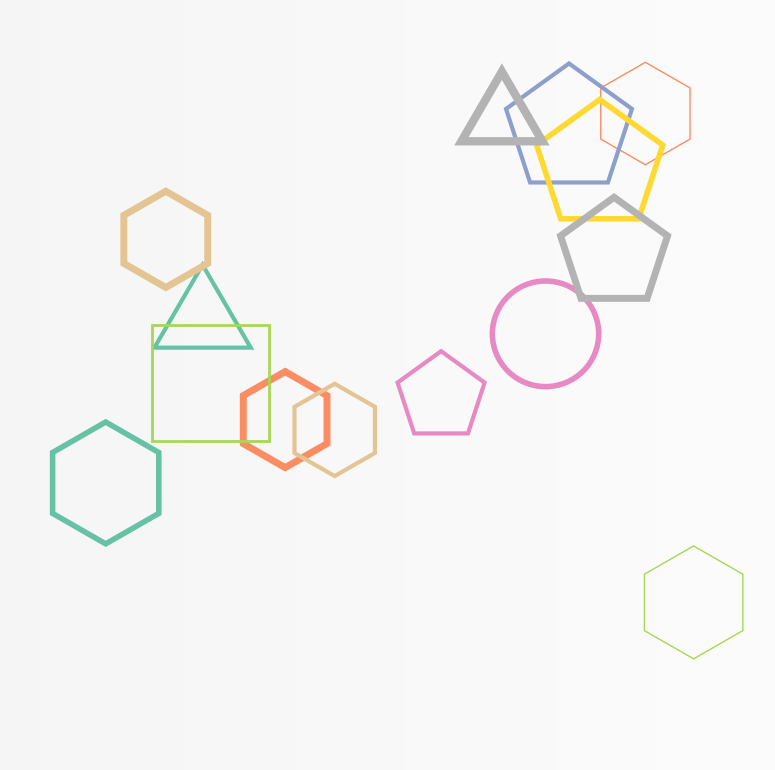[{"shape": "hexagon", "thickness": 2, "radius": 0.4, "center": [0.136, 0.373]}, {"shape": "triangle", "thickness": 1.5, "radius": 0.36, "center": [0.261, 0.584]}, {"shape": "hexagon", "thickness": 0.5, "radius": 0.33, "center": [0.833, 0.853]}, {"shape": "hexagon", "thickness": 2.5, "radius": 0.31, "center": [0.368, 0.455]}, {"shape": "pentagon", "thickness": 1.5, "radius": 0.43, "center": [0.734, 0.832]}, {"shape": "pentagon", "thickness": 1.5, "radius": 0.3, "center": [0.569, 0.485]}, {"shape": "circle", "thickness": 2, "radius": 0.34, "center": [0.704, 0.566]}, {"shape": "hexagon", "thickness": 0.5, "radius": 0.37, "center": [0.895, 0.218]}, {"shape": "square", "thickness": 1, "radius": 0.38, "center": [0.272, 0.503]}, {"shape": "pentagon", "thickness": 2, "radius": 0.43, "center": [0.774, 0.785]}, {"shape": "hexagon", "thickness": 1.5, "radius": 0.3, "center": [0.432, 0.442]}, {"shape": "hexagon", "thickness": 2.5, "radius": 0.31, "center": [0.214, 0.689]}, {"shape": "pentagon", "thickness": 2.5, "radius": 0.36, "center": [0.792, 0.671]}, {"shape": "triangle", "thickness": 3, "radius": 0.3, "center": [0.648, 0.847]}]